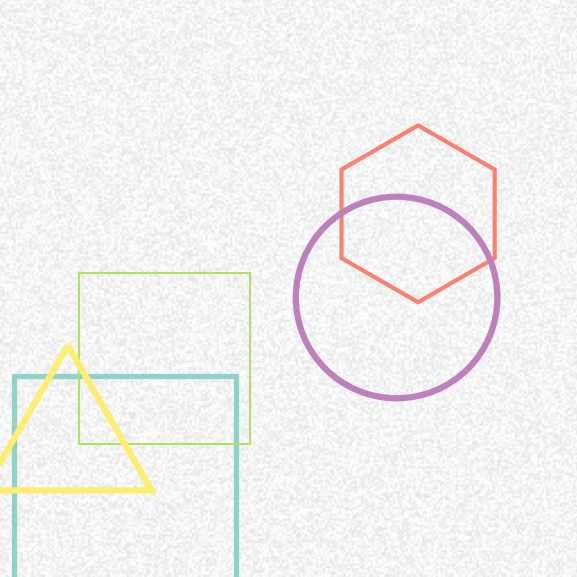[{"shape": "square", "thickness": 2.5, "radius": 0.96, "center": [0.216, 0.155]}, {"shape": "hexagon", "thickness": 2, "radius": 0.77, "center": [0.724, 0.629]}, {"shape": "square", "thickness": 1, "radius": 0.74, "center": [0.285, 0.378]}, {"shape": "circle", "thickness": 3, "radius": 0.87, "center": [0.687, 0.484]}, {"shape": "triangle", "thickness": 3, "radius": 0.84, "center": [0.118, 0.234]}]